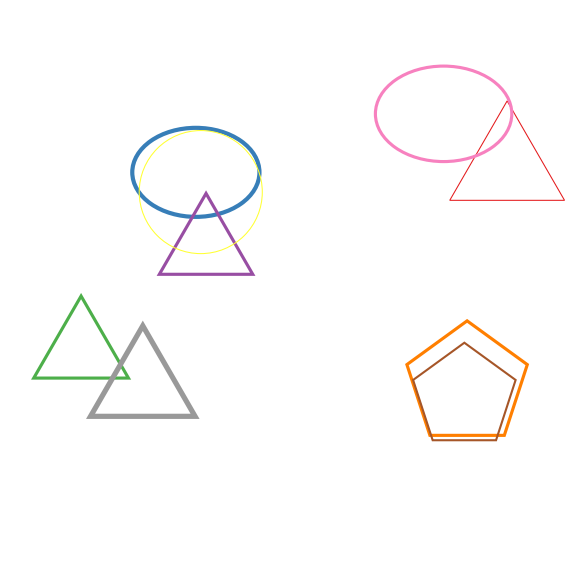[{"shape": "triangle", "thickness": 0.5, "radius": 0.57, "center": [0.878, 0.71]}, {"shape": "oval", "thickness": 2, "radius": 0.55, "center": [0.339, 0.701]}, {"shape": "triangle", "thickness": 1.5, "radius": 0.47, "center": [0.14, 0.392]}, {"shape": "triangle", "thickness": 1.5, "radius": 0.47, "center": [0.357, 0.571]}, {"shape": "pentagon", "thickness": 1.5, "radius": 0.55, "center": [0.809, 0.334]}, {"shape": "circle", "thickness": 0.5, "radius": 0.53, "center": [0.348, 0.667]}, {"shape": "pentagon", "thickness": 1, "radius": 0.47, "center": [0.804, 0.312]}, {"shape": "oval", "thickness": 1.5, "radius": 0.59, "center": [0.768, 0.802]}, {"shape": "triangle", "thickness": 2.5, "radius": 0.52, "center": [0.247, 0.33]}]